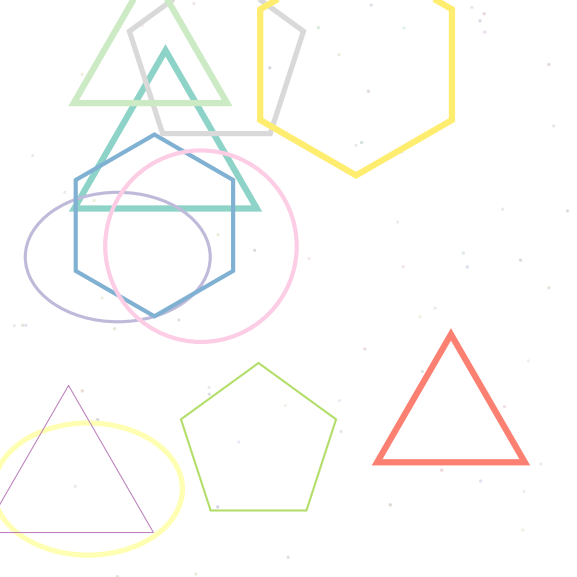[{"shape": "triangle", "thickness": 3, "radius": 0.91, "center": [0.287, 0.729]}, {"shape": "oval", "thickness": 2.5, "radius": 0.82, "center": [0.152, 0.152]}, {"shape": "oval", "thickness": 1.5, "radius": 0.8, "center": [0.204, 0.554]}, {"shape": "triangle", "thickness": 3, "radius": 0.74, "center": [0.781, 0.272]}, {"shape": "hexagon", "thickness": 2, "radius": 0.79, "center": [0.267, 0.609]}, {"shape": "pentagon", "thickness": 1, "radius": 0.71, "center": [0.448, 0.229]}, {"shape": "circle", "thickness": 2, "radius": 0.83, "center": [0.348, 0.573]}, {"shape": "pentagon", "thickness": 2.5, "radius": 0.79, "center": [0.375, 0.896]}, {"shape": "triangle", "thickness": 0.5, "radius": 0.85, "center": [0.119, 0.162]}, {"shape": "triangle", "thickness": 3, "radius": 0.77, "center": [0.26, 0.897]}, {"shape": "hexagon", "thickness": 3, "radius": 0.96, "center": [0.617, 0.887]}]